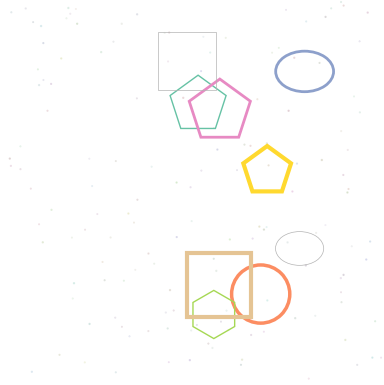[{"shape": "pentagon", "thickness": 1, "radius": 0.38, "center": [0.515, 0.728]}, {"shape": "circle", "thickness": 2.5, "radius": 0.38, "center": [0.677, 0.236]}, {"shape": "oval", "thickness": 2, "radius": 0.38, "center": [0.791, 0.814]}, {"shape": "pentagon", "thickness": 2, "radius": 0.42, "center": [0.571, 0.711]}, {"shape": "hexagon", "thickness": 1, "radius": 0.31, "center": [0.555, 0.183]}, {"shape": "pentagon", "thickness": 3, "radius": 0.33, "center": [0.694, 0.556]}, {"shape": "square", "thickness": 3, "radius": 0.42, "center": [0.569, 0.26]}, {"shape": "oval", "thickness": 0.5, "radius": 0.31, "center": [0.778, 0.355]}, {"shape": "square", "thickness": 0.5, "radius": 0.37, "center": [0.485, 0.841]}]